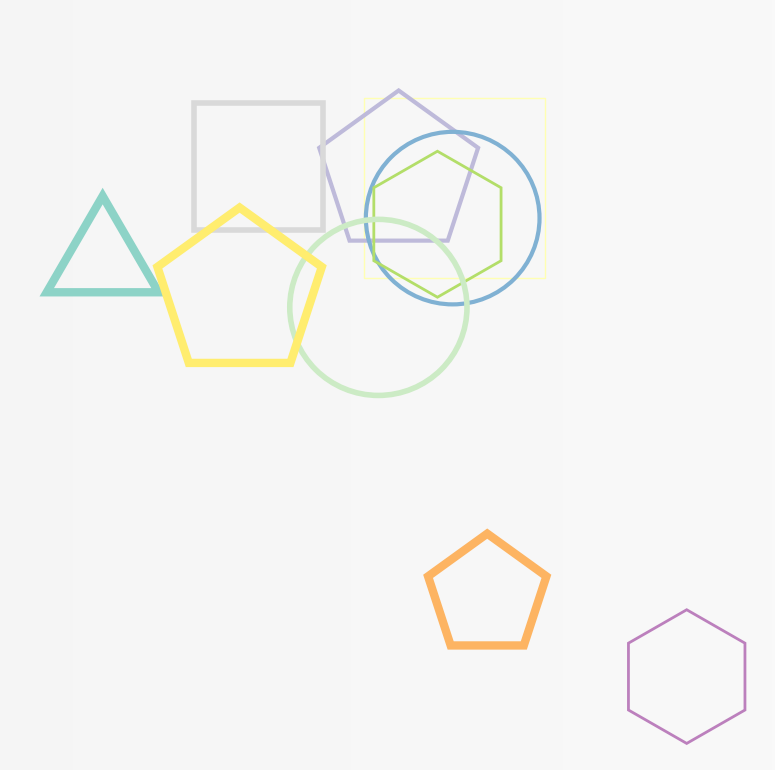[{"shape": "triangle", "thickness": 3, "radius": 0.42, "center": [0.132, 0.662]}, {"shape": "square", "thickness": 0.5, "radius": 0.58, "center": [0.587, 0.756]}, {"shape": "pentagon", "thickness": 1.5, "radius": 0.54, "center": [0.514, 0.775]}, {"shape": "circle", "thickness": 1.5, "radius": 0.56, "center": [0.584, 0.717]}, {"shape": "pentagon", "thickness": 3, "radius": 0.4, "center": [0.629, 0.227]}, {"shape": "hexagon", "thickness": 1, "radius": 0.47, "center": [0.564, 0.709]}, {"shape": "square", "thickness": 2, "radius": 0.42, "center": [0.334, 0.784]}, {"shape": "hexagon", "thickness": 1, "radius": 0.43, "center": [0.886, 0.121]}, {"shape": "circle", "thickness": 2, "radius": 0.57, "center": [0.488, 0.601]}, {"shape": "pentagon", "thickness": 3, "radius": 0.56, "center": [0.309, 0.619]}]